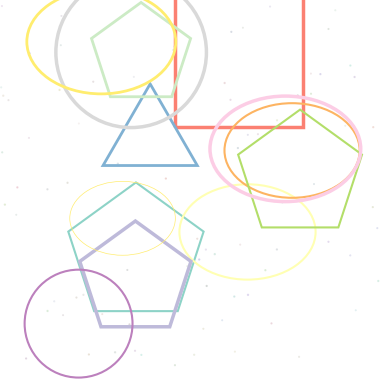[{"shape": "pentagon", "thickness": 1.5, "radius": 0.92, "center": [0.353, 0.341]}, {"shape": "oval", "thickness": 1.5, "radius": 0.88, "center": [0.643, 0.398]}, {"shape": "pentagon", "thickness": 2.5, "radius": 0.76, "center": [0.352, 0.274]}, {"shape": "square", "thickness": 2.5, "radius": 0.83, "center": [0.62, 0.838]}, {"shape": "triangle", "thickness": 2, "radius": 0.71, "center": [0.39, 0.641]}, {"shape": "oval", "thickness": 1.5, "radius": 0.88, "center": [0.759, 0.609]}, {"shape": "pentagon", "thickness": 1.5, "radius": 0.85, "center": [0.779, 0.546]}, {"shape": "oval", "thickness": 2.5, "radius": 0.98, "center": [0.741, 0.613]}, {"shape": "circle", "thickness": 2.5, "radius": 0.98, "center": [0.341, 0.864]}, {"shape": "circle", "thickness": 1.5, "radius": 0.7, "center": [0.204, 0.159]}, {"shape": "pentagon", "thickness": 2, "radius": 0.68, "center": [0.366, 0.858]}, {"shape": "oval", "thickness": 2, "radius": 0.97, "center": [0.263, 0.892]}, {"shape": "oval", "thickness": 0.5, "radius": 0.69, "center": [0.318, 0.433]}]